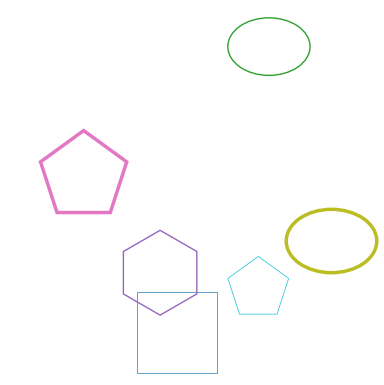[{"shape": "square", "thickness": 0.5, "radius": 0.52, "center": [0.459, 0.136]}, {"shape": "oval", "thickness": 1, "radius": 0.53, "center": [0.699, 0.879]}, {"shape": "hexagon", "thickness": 1, "radius": 0.55, "center": [0.416, 0.292]}, {"shape": "pentagon", "thickness": 2.5, "radius": 0.59, "center": [0.217, 0.543]}, {"shape": "oval", "thickness": 2.5, "radius": 0.59, "center": [0.861, 0.374]}, {"shape": "pentagon", "thickness": 0.5, "radius": 0.41, "center": [0.671, 0.251]}]